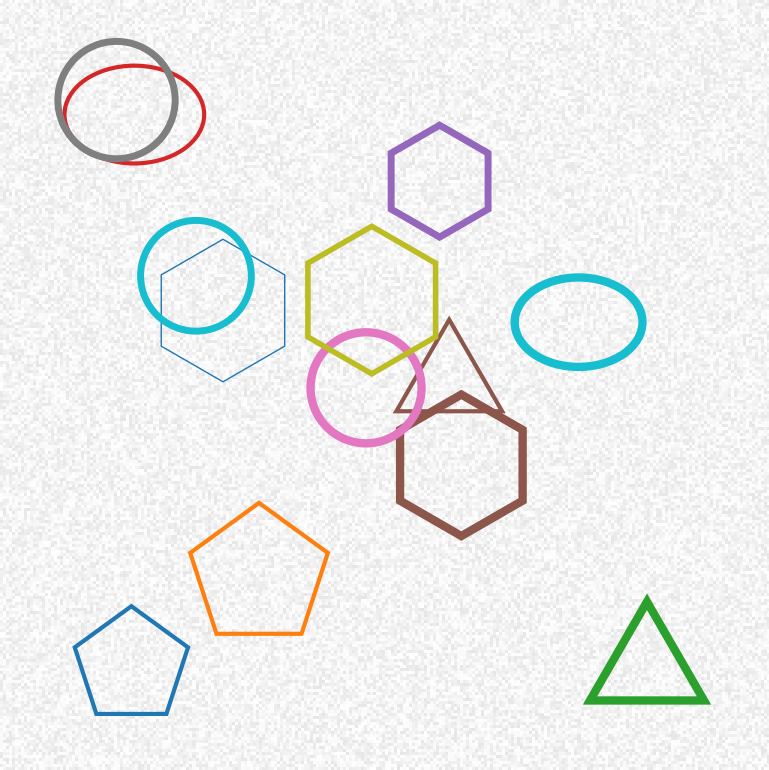[{"shape": "pentagon", "thickness": 1.5, "radius": 0.39, "center": [0.171, 0.135]}, {"shape": "hexagon", "thickness": 0.5, "radius": 0.46, "center": [0.29, 0.597]}, {"shape": "pentagon", "thickness": 1.5, "radius": 0.47, "center": [0.336, 0.253]}, {"shape": "triangle", "thickness": 3, "radius": 0.43, "center": [0.84, 0.133]}, {"shape": "oval", "thickness": 1.5, "radius": 0.45, "center": [0.174, 0.851]}, {"shape": "hexagon", "thickness": 2.5, "radius": 0.36, "center": [0.571, 0.765]}, {"shape": "hexagon", "thickness": 3, "radius": 0.46, "center": [0.599, 0.396]}, {"shape": "triangle", "thickness": 1.5, "radius": 0.4, "center": [0.583, 0.506]}, {"shape": "circle", "thickness": 3, "radius": 0.36, "center": [0.475, 0.496]}, {"shape": "circle", "thickness": 2.5, "radius": 0.38, "center": [0.151, 0.87]}, {"shape": "hexagon", "thickness": 2, "radius": 0.48, "center": [0.483, 0.61]}, {"shape": "circle", "thickness": 2.5, "radius": 0.36, "center": [0.255, 0.642]}, {"shape": "oval", "thickness": 3, "radius": 0.41, "center": [0.751, 0.582]}]